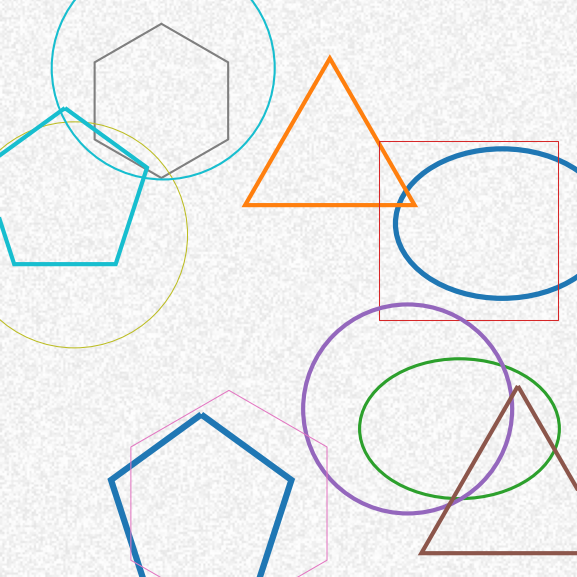[{"shape": "pentagon", "thickness": 3, "radius": 0.82, "center": [0.348, 0.117]}, {"shape": "oval", "thickness": 2.5, "radius": 0.92, "center": [0.87, 0.612]}, {"shape": "triangle", "thickness": 2, "radius": 0.85, "center": [0.571, 0.729]}, {"shape": "oval", "thickness": 1.5, "radius": 0.86, "center": [0.796, 0.257]}, {"shape": "square", "thickness": 0.5, "radius": 0.78, "center": [0.812, 0.6]}, {"shape": "circle", "thickness": 2, "radius": 0.9, "center": [0.706, 0.291]}, {"shape": "triangle", "thickness": 2, "radius": 0.97, "center": [0.897, 0.138]}, {"shape": "hexagon", "thickness": 0.5, "radius": 0.98, "center": [0.396, 0.127]}, {"shape": "hexagon", "thickness": 1, "radius": 0.67, "center": [0.279, 0.824]}, {"shape": "circle", "thickness": 0.5, "radius": 0.98, "center": [0.129, 0.592]}, {"shape": "circle", "thickness": 1, "radius": 0.97, "center": [0.283, 0.881]}, {"shape": "pentagon", "thickness": 2, "radius": 0.75, "center": [0.112, 0.663]}]